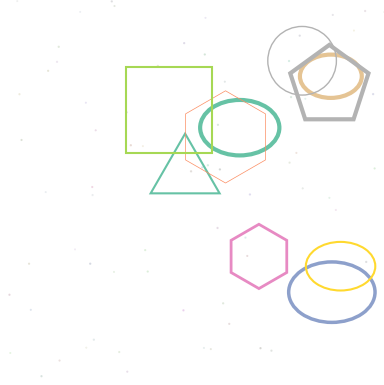[{"shape": "oval", "thickness": 3, "radius": 0.51, "center": [0.623, 0.668]}, {"shape": "triangle", "thickness": 1.5, "radius": 0.52, "center": [0.481, 0.55]}, {"shape": "hexagon", "thickness": 0.5, "radius": 0.6, "center": [0.586, 0.644]}, {"shape": "oval", "thickness": 2.5, "radius": 0.56, "center": [0.862, 0.241]}, {"shape": "hexagon", "thickness": 2, "radius": 0.42, "center": [0.673, 0.334]}, {"shape": "square", "thickness": 1.5, "radius": 0.56, "center": [0.438, 0.715]}, {"shape": "oval", "thickness": 1.5, "radius": 0.45, "center": [0.885, 0.309]}, {"shape": "oval", "thickness": 3, "radius": 0.4, "center": [0.859, 0.802]}, {"shape": "pentagon", "thickness": 3, "radius": 0.53, "center": [0.856, 0.777]}, {"shape": "circle", "thickness": 1, "radius": 0.45, "center": [0.785, 0.842]}]